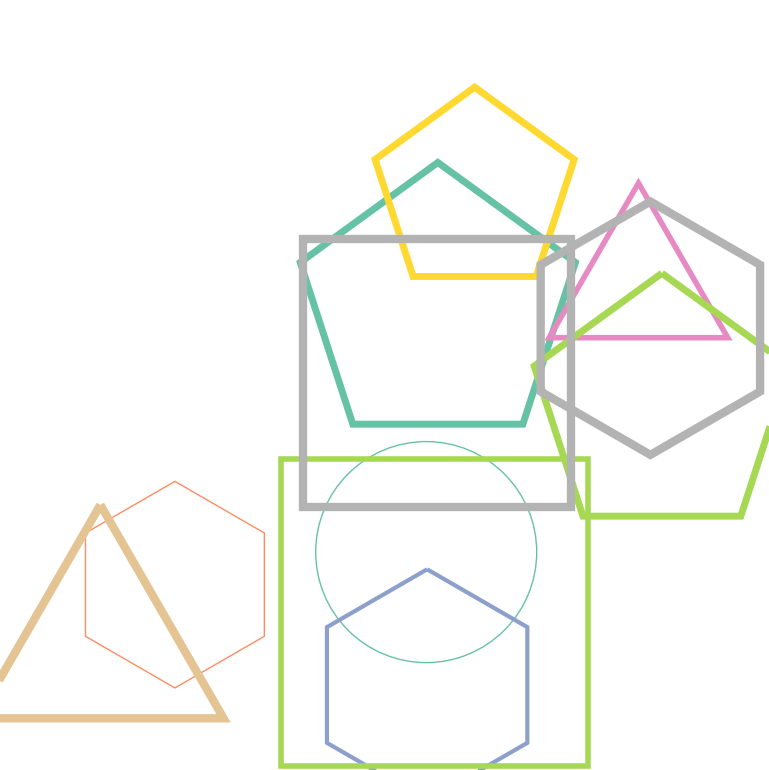[{"shape": "circle", "thickness": 0.5, "radius": 0.72, "center": [0.554, 0.283]}, {"shape": "pentagon", "thickness": 2.5, "radius": 0.94, "center": [0.569, 0.601]}, {"shape": "hexagon", "thickness": 0.5, "radius": 0.67, "center": [0.227, 0.241]}, {"shape": "hexagon", "thickness": 1.5, "radius": 0.75, "center": [0.555, 0.11]}, {"shape": "triangle", "thickness": 2, "radius": 0.67, "center": [0.829, 0.628]}, {"shape": "square", "thickness": 2, "radius": 1.0, "center": [0.564, 0.205]}, {"shape": "pentagon", "thickness": 2.5, "radius": 0.87, "center": [0.86, 0.471]}, {"shape": "pentagon", "thickness": 2.5, "radius": 0.68, "center": [0.616, 0.751]}, {"shape": "triangle", "thickness": 3, "radius": 0.92, "center": [0.13, 0.16]}, {"shape": "square", "thickness": 3, "radius": 0.87, "center": [0.568, 0.516]}, {"shape": "hexagon", "thickness": 3, "radius": 0.82, "center": [0.845, 0.574]}]